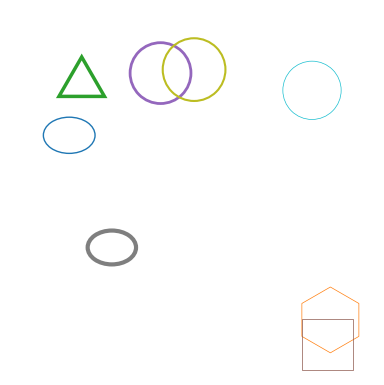[{"shape": "oval", "thickness": 1, "radius": 0.34, "center": [0.18, 0.649]}, {"shape": "hexagon", "thickness": 0.5, "radius": 0.43, "center": [0.858, 0.169]}, {"shape": "triangle", "thickness": 2.5, "radius": 0.34, "center": [0.212, 0.784]}, {"shape": "circle", "thickness": 2, "radius": 0.4, "center": [0.417, 0.81]}, {"shape": "square", "thickness": 0.5, "radius": 0.33, "center": [0.852, 0.105]}, {"shape": "oval", "thickness": 3, "radius": 0.31, "center": [0.291, 0.357]}, {"shape": "circle", "thickness": 1.5, "radius": 0.41, "center": [0.504, 0.819]}, {"shape": "circle", "thickness": 0.5, "radius": 0.38, "center": [0.81, 0.765]}]